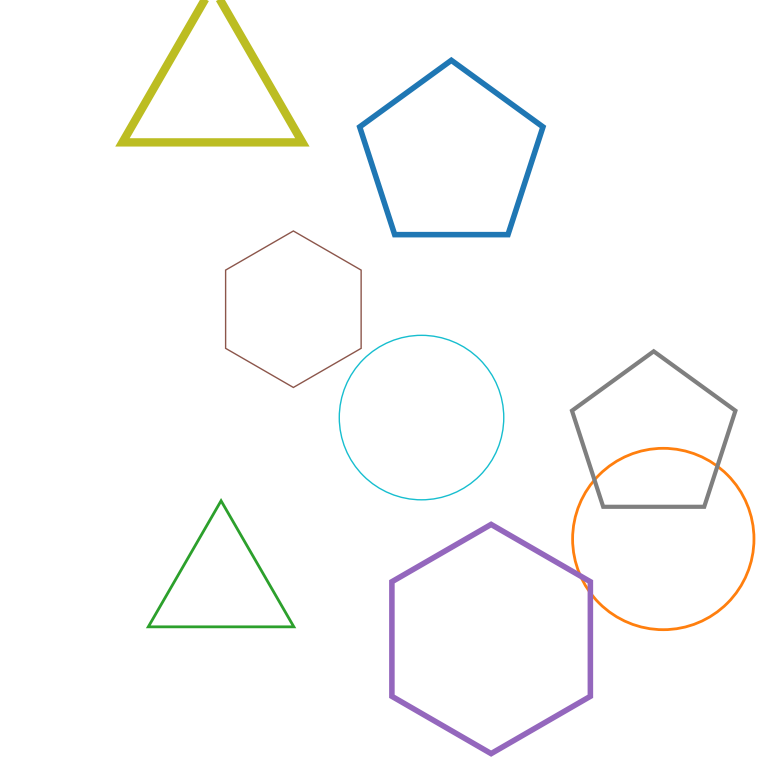[{"shape": "pentagon", "thickness": 2, "radius": 0.63, "center": [0.586, 0.797]}, {"shape": "circle", "thickness": 1, "radius": 0.59, "center": [0.861, 0.3]}, {"shape": "triangle", "thickness": 1, "radius": 0.55, "center": [0.287, 0.24]}, {"shape": "hexagon", "thickness": 2, "radius": 0.74, "center": [0.638, 0.17]}, {"shape": "hexagon", "thickness": 0.5, "radius": 0.51, "center": [0.381, 0.598]}, {"shape": "pentagon", "thickness": 1.5, "radius": 0.56, "center": [0.849, 0.432]}, {"shape": "triangle", "thickness": 3, "radius": 0.67, "center": [0.276, 0.883]}, {"shape": "circle", "thickness": 0.5, "radius": 0.53, "center": [0.547, 0.458]}]